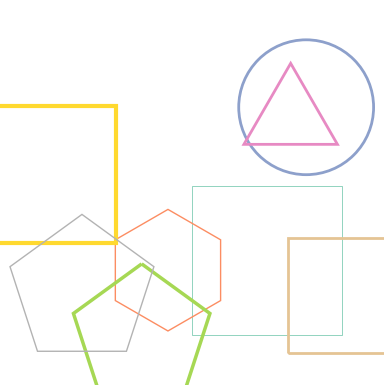[{"shape": "square", "thickness": 0.5, "radius": 0.97, "center": [0.693, 0.323]}, {"shape": "hexagon", "thickness": 1, "radius": 0.79, "center": [0.436, 0.298]}, {"shape": "circle", "thickness": 2, "radius": 0.88, "center": [0.795, 0.721]}, {"shape": "triangle", "thickness": 2, "radius": 0.7, "center": [0.755, 0.695]}, {"shape": "pentagon", "thickness": 2.5, "radius": 0.93, "center": [0.368, 0.128]}, {"shape": "square", "thickness": 3, "radius": 0.89, "center": [0.124, 0.546]}, {"shape": "square", "thickness": 2, "radius": 0.75, "center": [0.897, 0.232]}, {"shape": "pentagon", "thickness": 1, "radius": 0.98, "center": [0.213, 0.247]}]